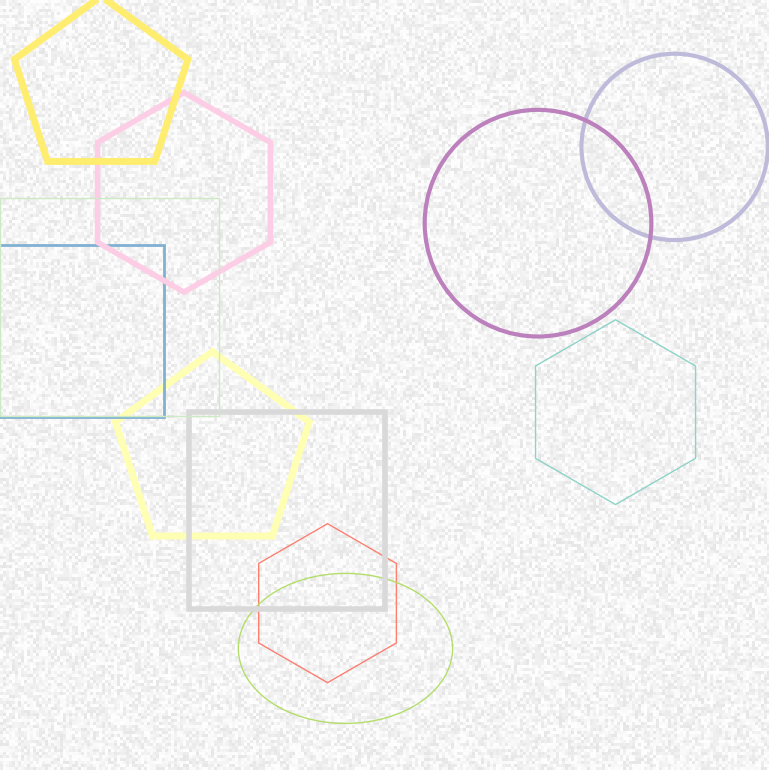[{"shape": "hexagon", "thickness": 0.5, "radius": 0.6, "center": [0.799, 0.465]}, {"shape": "pentagon", "thickness": 2.5, "radius": 0.66, "center": [0.276, 0.411]}, {"shape": "circle", "thickness": 1.5, "radius": 0.61, "center": [0.876, 0.809]}, {"shape": "hexagon", "thickness": 0.5, "radius": 0.52, "center": [0.425, 0.217]}, {"shape": "square", "thickness": 1, "radius": 0.56, "center": [0.101, 0.57]}, {"shape": "oval", "thickness": 0.5, "radius": 0.7, "center": [0.449, 0.158]}, {"shape": "hexagon", "thickness": 2, "radius": 0.65, "center": [0.239, 0.75]}, {"shape": "square", "thickness": 2, "radius": 0.64, "center": [0.373, 0.337]}, {"shape": "circle", "thickness": 1.5, "radius": 0.74, "center": [0.699, 0.71]}, {"shape": "square", "thickness": 0.5, "radius": 0.71, "center": [0.142, 0.601]}, {"shape": "pentagon", "thickness": 2.5, "radius": 0.59, "center": [0.131, 0.886]}]